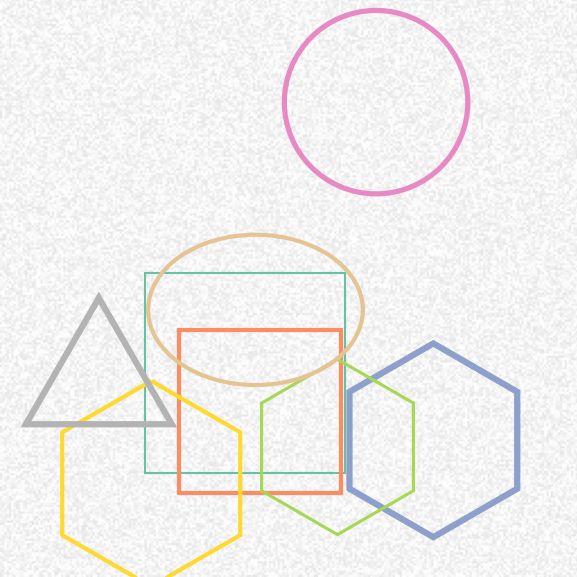[{"shape": "square", "thickness": 1, "radius": 0.87, "center": [0.424, 0.353]}, {"shape": "square", "thickness": 2, "radius": 0.7, "center": [0.45, 0.287]}, {"shape": "hexagon", "thickness": 3, "radius": 0.84, "center": [0.75, 0.237]}, {"shape": "circle", "thickness": 2.5, "radius": 0.79, "center": [0.651, 0.822]}, {"shape": "hexagon", "thickness": 1.5, "radius": 0.76, "center": [0.584, 0.225]}, {"shape": "hexagon", "thickness": 2, "radius": 0.89, "center": [0.262, 0.162]}, {"shape": "oval", "thickness": 2, "radius": 0.93, "center": [0.442, 0.463]}, {"shape": "triangle", "thickness": 3, "radius": 0.73, "center": [0.171, 0.337]}]